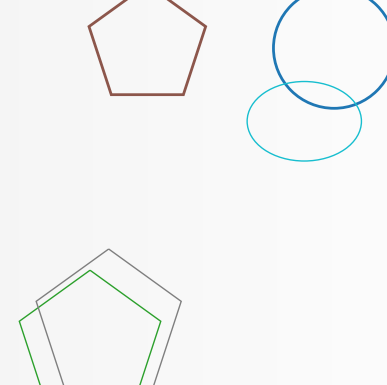[{"shape": "circle", "thickness": 2, "radius": 0.78, "center": [0.862, 0.875]}, {"shape": "pentagon", "thickness": 1, "radius": 0.96, "center": [0.232, 0.106]}, {"shape": "pentagon", "thickness": 2, "radius": 0.79, "center": [0.38, 0.882]}, {"shape": "pentagon", "thickness": 1, "radius": 0.98, "center": [0.28, 0.156]}, {"shape": "oval", "thickness": 1, "radius": 0.74, "center": [0.785, 0.685]}]